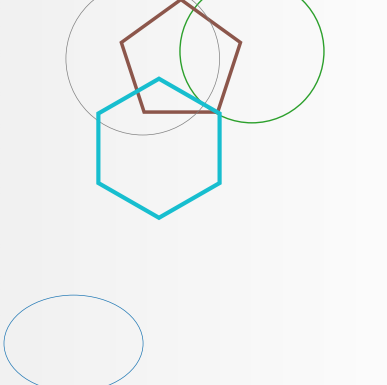[{"shape": "oval", "thickness": 0.5, "radius": 0.9, "center": [0.19, 0.108]}, {"shape": "circle", "thickness": 1, "radius": 0.93, "center": [0.65, 0.867]}, {"shape": "pentagon", "thickness": 2.5, "radius": 0.81, "center": [0.467, 0.84]}, {"shape": "circle", "thickness": 0.5, "radius": 0.99, "center": [0.368, 0.848]}, {"shape": "hexagon", "thickness": 3, "radius": 0.9, "center": [0.41, 0.615]}]